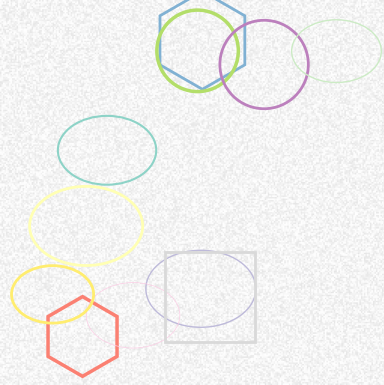[{"shape": "oval", "thickness": 1.5, "radius": 0.64, "center": [0.278, 0.61]}, {"shape": "oval", "thickness": 2, "radius": 0.73, "center": [0.224, 0.413]}, {"shape": "oval", "thickness": 1, "radius": 0.71, "center": [0.522, 0.25]}, {"shape": "hexagon", "thickness": 2.5, "radius": 0.52, "center": [0.214, 0.126]}, {"shape": "hexagon", "thickness": 2, "radius": 0.64, "center": [0.526, 0.895]}, {"shape": "circle", "thickness": 2.5, "radius": 0.53, "center": [0.513, 0.868]}, {"shape": "oval", "thickness": 0.5, "radius": 0.61, "center": [0.346, 0.181]}, {"shape": "square", "thickness": 2, "radius": 0.59, "center": [0.546, 0.229]}, {"shape": "circle", "thickness": 2, "radius": 0.57, "center": [0.686, 0.832]}, {"shape": "oval", "thickness": 1, "radius": 0.58, "center": [0.874, 0.867]}, {"shape": "oval", "thickness": 2, "radius": 0.53, "center": [0.137, 0.235]}]